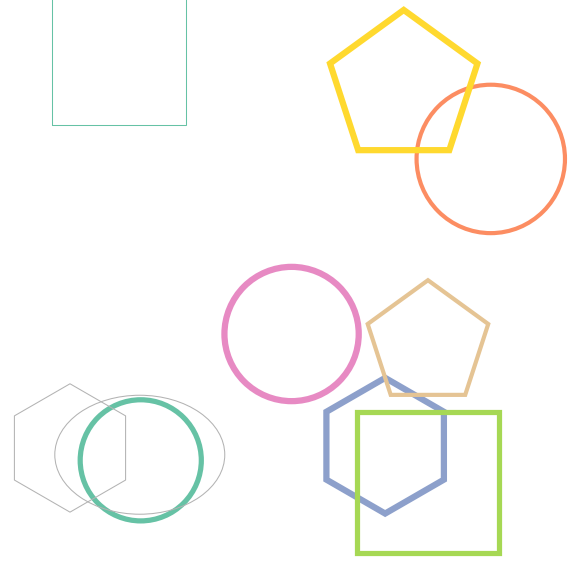[{"shape": "square", "thickness": 0.5, "radius": 0.58, "center": [0.206, 0.898]}, {"shape": "circle", "thickness": 2.5, "radius": 0.52, "center": [0.244, 0.202]}, {"shape": "circle", "thickness": 2, "radius": 0.64, "center": [0.85, 0.724]}, {"shape": "hexagon", "thickness": 3, "radius": 0.59, "center": [0.667, 0.227]}, {"shape": "circle", "thickness": 3, "radius": 0.58, "center": [0.505, 0.421]}, {"shape": "square", "thickness": 2.5, "radius": 0.61, "center": [0.741, 0.163]}, {"shape": "pentagon", "thickness": 3, "radius": 0.67, "center": [0.699, 0.848]}, {"shape": "pentagon", "thickness": 2, "radius": 0.55, "center": [0.741, 0.404]}, {"shape": "oval", "thickness": 0.5, "radius": 0.74, "center": [0.242, 0.212]}, {"shape": "hexagon", "thickness": 0.5, "radius": 0.56, "center": [0.121, 0.223]}]